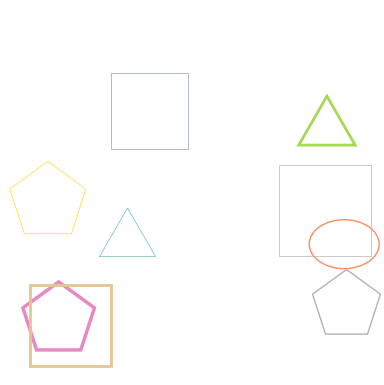[{"shape": "triangle", "thickness": 0.5, "radius": 0.42, "center": [0.331, 0.375]}, {"shape": "oval", "thickness": 1, "radius": 0.45, "center": [0.894, 0.366]}, {"shape": "square", "thickness": 0.5, "radius": 0.5, "center": [0.389, 0.711]}, {"shape": "pentagon", "thickness": 2.5, "radius": 0.49, "center": [0.152, 0.17]}, {"shape": "triangle", "thickness": 2, "radius": 0.42, "center": [0.849, 0.665]}, {"shape": "pentagon", "thickness": 0.5, "radius": 0.52, "center": [0.124, 0.477]}, {"shape": "square", "thickness": 2, "radius": 0.53, "center": [0.183, 0.155]}, {"shape": "pentagon", "thickness": 1, "radius": 0.46, "center": [0.9, 0.207]}, {"shape": "square", "thickness": 0.5, "radius": 0.59, "center": [0.843, 0.453]}]